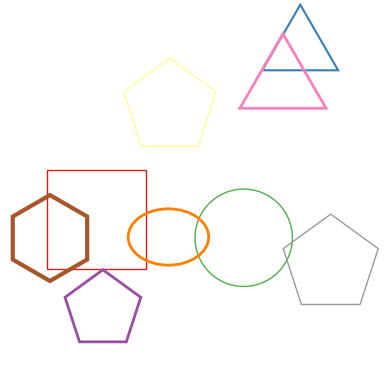[{"shape": "square", "thickness": 1, "radius": 0.64, "center": [0.251, 0.429]}, {"shape": "triangle", "thickness": 1.5, "radius": 0.57, "center": [0.78, 0.874]}, {"shape": "circle", "thickness": 1, "radius": 0.63, "center": [0.633, 0.382]}, {"shape": "pentagon", "thickness": 2, "radius": 0.52, "center": [0.267, 0.196]}, {"shape": "oval", "thickness": 2, "radius": 0.52, "center": [0.438, 0.384]}, {"shape": "pentagon", "thickness": 0.5, "radius": 0.63, "center": [0.441, 0.722]}, {"shape": "hexagon", "thickness": 3, "radius": 0.56, "center": [0.13, 0.382]}, {"shape": "triangle", "thickness": 2, "radius": 0.65, "center": [0.735, 0.783]}, {"shape": "pentagon", "thickness": 1, "radius": 0.65, "center": [0.859, 0.314]}]